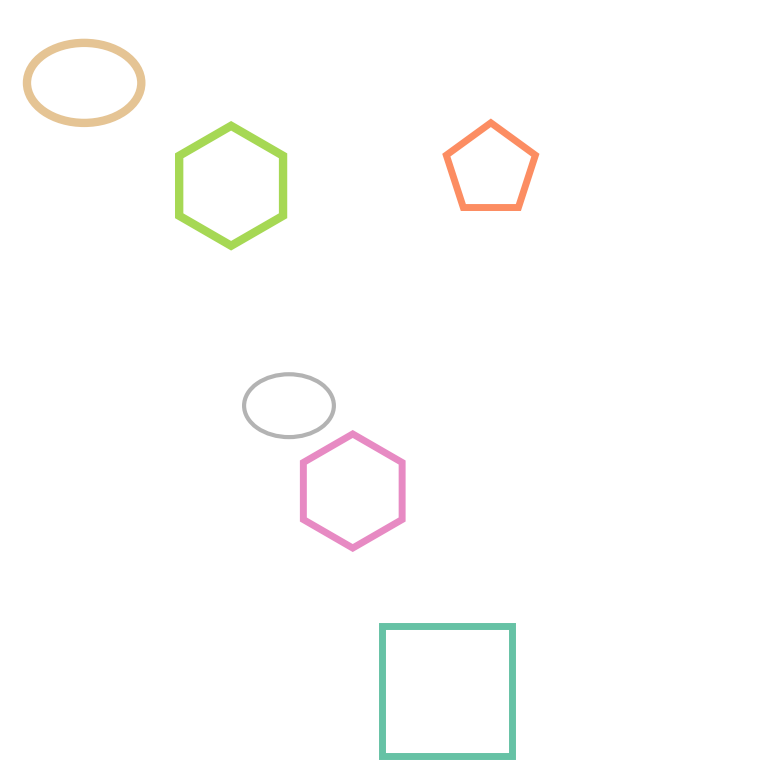[{"shape": "square", "thickness": 2.5, "radius": 0.42, "center": [0.58, 0.102]}, {"shape": "pentagon", "thickness": 2.5, "radius": 0.3, "center": [0.637, 0.78]}, {"shape": "hexagon", "thickness": 2.5, "radius": 0.37, "center": [0.458, 0.362]}, {"shape": "hexagon", "thickness": 3, "radius": 0.39, "center": [0.3, 0.759]}, {"shape": "oval", "thickness": 3, "radius": 0.37, "center": [0.109, 0.892]}, {"shape": "oval", "thickness": 1.5, "radius": 0.29, "center": [0.375, 0.473]}]